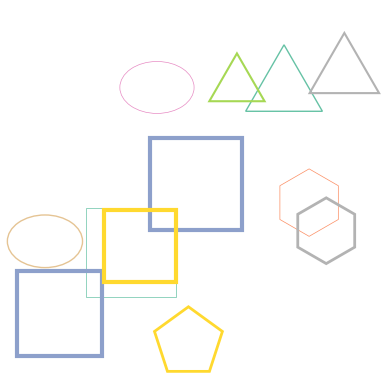[{"shape": "triangle", "thickness": 1, "radius": 0.58, "center": [0.738, 0.768]}, {"shape": "square", "thickness": 0.5, "radius": 0.58, "center": [0.34, 0.344]}, {"shape": "hexagon", "thickness": 0.5, "radius": 0.44, "center": [0.803, 0.474]}, {"shape": "square", "thickness": 3, "radius": 0.55, "center": [0.155, 0.186]}, {"shape": "square", "thickness": 3, "radius": 0.6, "center": [0.51, 0.521]}, {"shape": "oval", "thickness": 0.5, "radius": 0.48, "center": [0.408, 0.773]}, {"shape": "triangle", "thickness": 1.5, "radius": 0.41, "center": [0.615, 0.778]}, {"shape": "square", "thickness": 3, "radius": 0.47, "center": [0.364, 0.361]}, {"shape": "pentagon", "thickness": 2, "radius": 0.46, "center": [0.489, 0.11]}, {"shape": "oval", "thickness": 1, "radius": 0.49, "center": [0.117, 0.373]}, {"shape": "triangle", "thickness": 1.5, "radius": 0.52, "center": [0.894, 0.81]}, {"shape": "hexagon", "thickness": 2, "radius": 0.43, "center": [0.847, 0.401]}]